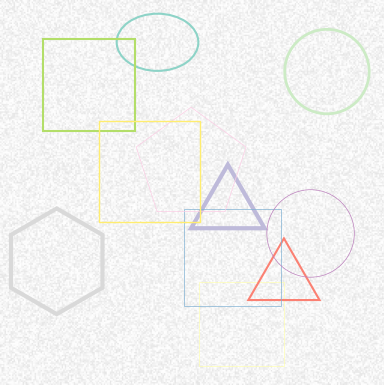[{"shape": "oval", "thickness": 1.5, "radius": 0.53, "center": [0.409, 0.89]}, {"shape": "square", "thickness": 0.5, "radius": 0.55, "center": [0.627, 0.159]}, {"shape": "triangle", "thickness": 3, "radius": 0.55, "center": [0.592, 0.462]}, {"shape": "triangle", "thickness": 1.5, "radius": 0.53, "center": [0.738, 0.274]}, {"shape": "square", "thickness": 0.5, "radius": 0.63, "center": [0.604, 0.331]}, {"shape": "square", "thickness": 1.5, "radius": 0.6, "center": [0.232, 0.78]}, {"shape": "pentagon", "thickness": 0.5, "radius": 0.75, "center": [0.496, 0.572]}, {"shape": "hexagon", "thickness": 3, "radius": 0.69, "center": [0.147, 0.321]}, {"shape": "circle", "thickness": 0.5, "radius": 0.57, "center": [0.807, 0.394]}, {"shape": "circle", "thickness": 2, "radius": 0.55, "center": [0.849, 0.814]}, {"shape": "square", "thickness": 1, "radius": 0.66, "center": [0.388, 0.555]}]